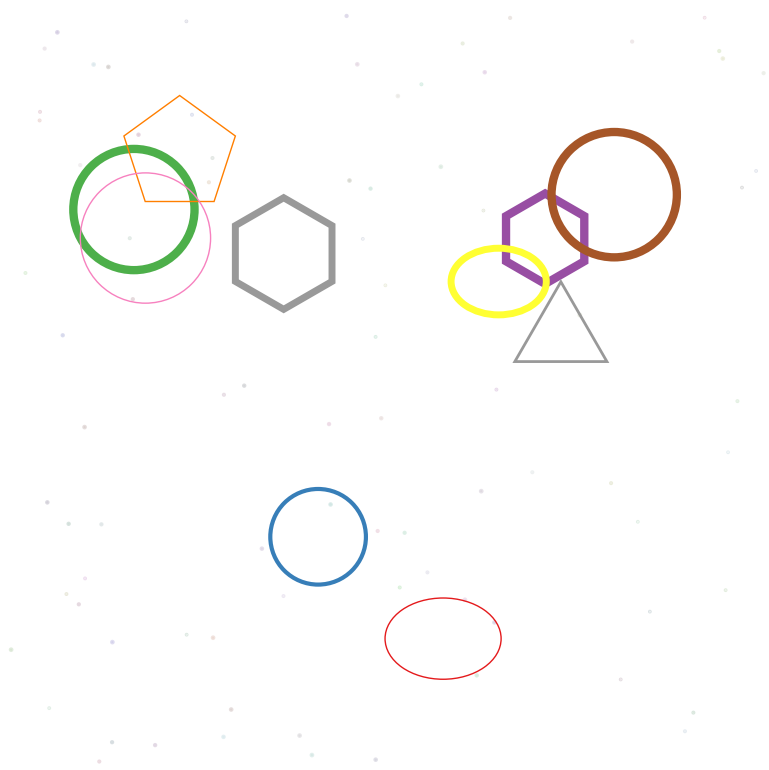[{"shape": "oval", "thickness": 0.5, "radius": 0.38, "center": [0.575, 0.171]}, {"shape": "circle", "thickness": 1.5, "radius": 0.31, "center": [0.413, 0.303]}, {"shape": "circle", "thickness": 3, "radius": 0.39, "center": [0.174, 0.728]}, {"shape": "hexagon", "thickness": 3, "radius": 0.29, "center": [0.708, 0.69]}, {"shape": "pentagon", "thickness": 0.5, "radius": 0.38, "center": [0.233, 0.8]}, {"shape": "oval", "thickness": 2.5, "radius": 0.31, "center": [0.648, 0.634]}, {"shape": "circle", "thickness": 3, "radius": 0.41, "center": [0.798, 0.747]}, {"shape": "circle", "thickness": 0.5, "radius": 0.42, "center": [0.189, 0.691]}, {"shape": "hexagon", "thickness": 2.5, "radius": 0.36, "center": [0.368, 0.671]}, {"shape": "triangle", "thickness": 1, "radius": 0.35, "center": [0.728, 0.565]}]